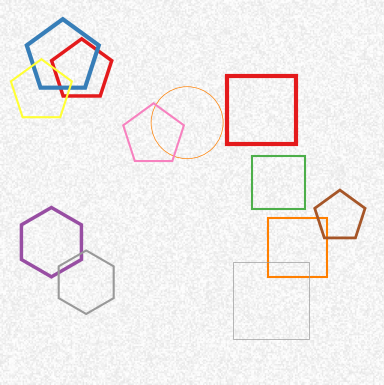[{"shape": "pentagon", "thickness": 2.5, "radius": 0.41, "center": [0.212, 0.817]}, {"shape": "square", "thickness": 3, "radius": 0.44, "center": [0.68, 0.714]}, {"shape": "pentagon", "thickness": 3, "radius": 0.49, "center": [0.163, 0.852]}, {"shape": "square", "thickness": 1.5, "radius": 0.34, "center": [0.723, 0.526]}, {"shape": "hexagon", "thickness": 2.5, "radius": 0.45, "center": [0.134, 0.371]}, {"shape": "square", "thickness": 1.5, "radius": 0.38, "center": [0.773, 0.357]}, {"shape": "circle", "thickness": 0.5, "radius": 0.47, "center": [0.486, 0.681]}, {"shape": "pentagon", "thickness": 1.5, "radius": 0.42, "center": [0.108, 0.763]}, {"shape": "pentagon", "thickness": 2, "radius": 0.34, "center": [0.883, 0.438]}, {"shape": "pentagon", "thickness": 1.5, "radius": 0.41, "center": [0.399, 0.649]}, {"shape": "square", "thickness": 0.5, "radius": 0.5, "center": [0.703, 0.219]}, {"shape": "hexagon", "thickness": 1.5, "radius": 0.41, "center": [0.224, 0.267]}]